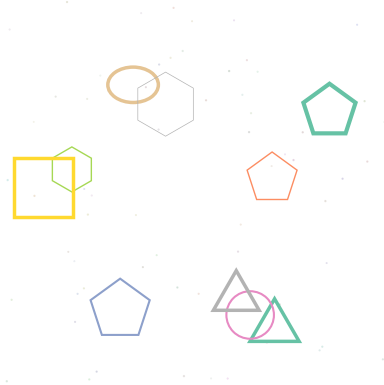[{"shape": "pentagon", "thickness": 3, "radius": 0.36, "center": [0.856, 0.711]}, {"shape": "triangle", "thickness": 2.5, "radius": 0.37, "center": [0.713, 0.15]}, {"shape": "pentagon", "thickness": 1, "radius": 0.34, "center": [0.707, 0.537]}, {"shape": "pentagon", "thickness": 1.5, "radius": 0.4, "center": [0.312, 0.195]}, {"shape": "circle", "thickness": 1.5, "radius": 0.31, "center": [0.65, 0.182]}, {"shape": "hexagon", "thickness": 1, "radius": 0.29, "center": [0.187, 0.56]}, {"shape": "square", "thickness": 2.5, "radius": 0.38, "center": [0.112, 0.513]}, {"shape": "oval", "thickness": 2.5, "radius": 0.33, "center": [0.346, 0.78]}, {"shape": "triangle", "thickness": 2.5, "radius": 0.34, "center": [0.614, 0.228]}, {"shape": "hexagon", "thickness": 0.5, "radius": 0.42, "center": [0.43, 0.729]}]